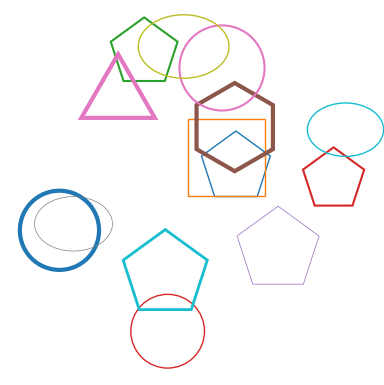[{"shape": "pentagon", "thickness": 1, "radius": 0.47, "center": [0.613, 0.566]}, {"shape": "circle", "thickness": 3, "radius": 0.51, "center": [0.154, 0.402]}, {"shape": "square", "thickness": 1, "radius": 0.5, "center": [0.588, 0.591]}, {"shape": "pentagon", "thickness": 1.5, "radius": 0.46, "center": [0.374, 0.863]}, {"shape": "pentagon", "thickness": 1.5, "radius": 0.42, "center": [0.866, 0.534]}, {"shape": "circle", "thickness": 1, "radius": 0.48, "center": [0.435, 0.14]}, {"shape": "pentagon", "thickness": 0.5, "radius": 0.56, "center": [0.722, 0.352]}, {"shape": "hexagon", "thickness": 3, "radius": 0.57, "center": [0.61, 0.67]}, {"shape": "circle", "thickness": 1.5, "radius": 0.55, "center": [0.577, 0.824]}, {"shape": "triangle", "thickness": 3, "radius": 0.55, "center": [0.307, 0.749]}, {"shape": "oval", "thickness": 0.5, "radius": 0.51, "center": [0.191, 0.419]}, {"shape": "oval", "thickness": 1, "radius": 0.59, "center": [0.477, 0.879]}, {"shape": "oval", "thickness": 1, "radius": 0.5, "center": [0.897, 0.663]}, {"shape": "pentagon", "thickness": 2, "radius": 0.57, "center": [0.429, 0.289]}]